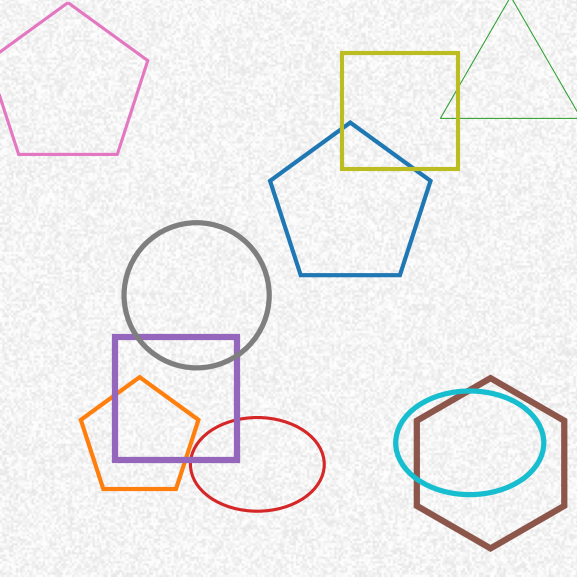[{"shape": "pentagon", "thickness": 2, "radius": 0.73, "center": [0.607, 0.641]}, {"shape": "pentagon", "thickness": 2, "radius": 0.54, "center": [0.242, 0.239]}, {"shape": "triangle", "thickness": 0.5, "radius": 0.7, "center": [0.884, 0.864]}, {"shape": "oval", "thickness": 1.5, "radius": 0.58, "center": [0.446, 0.195]}, {"shape": "square", "thickness": 3, "radius": 0.53, "center": [0.305, 0.309]}, {"shape": "hexagon", "thickness": 3, "radius": 0.74, "center": [0.849, 0.197]}, {"shape": "pentagon", "thickness": 1.5, "radius": 0.73, "center": [0.118, 0.849]}, {"shape": "circle", "thickness": 2.5, "radius": 0.63, "center": [0.34, 0.488]}, {"shape": "square", "thickness": 2, "radius": 0.5, "center": [0.693, 0.806]}, {"shape": "oval", "thickness": 2.5, "radius": 0.64, "center": [0.813, 0.232]}]